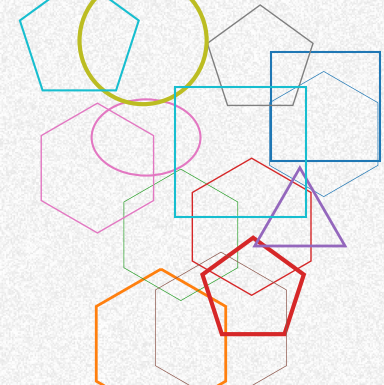[{"shape": "square", "thickness": 1.5, "radius": 0.71, "center": [0.846, 0.723]}, {"shape": "hexagon", "thickness": 0.5, "radius": 0.81, "center": [0.841, 0.652]}, {"shape": "hexagon", "thickness": 2, "radius": 0.97, "center": [0.418, 0.107]}, {"shape": "hexagon", "thickness": 0.5, "radius": 0.85, "center": [0.47, 0.39]}, {"shape": "hexagon", "thickness": 1, "radius": 0.89, "center": [0.654, 0.411]}, {"shape": "pentagon", "thickness": 3, "radius": 0.69, "center": [0.658, 0.244]}, {"shape": "triangle", "thickness": 2, "radius": 0.68, "center": [0.779, 0.429]}, {"shape": "hexagon", "thickness": 0.5, "radius": 0.98, "center": [0.574, 0.149]}, {"shape": "hexagon", "thickness": 1, "radius": 0.84, "center": [0.253, 0.563]}, {"shape": "oval", "thickness": 1.5, "radius": 0.71, "center": [0.379, 0.643]}, {"shape": "pentagon", "thickness": 1, "radius": 0.72, "center": [0.676, 0.843]}, {"shape": "circle", "thickness": 3, "radius": 0.83, "center": [0.372, 0.895]}, {"shape": "pentagon", "thickness": 1.5, "radius": 0.81, "center": [0.206, 0.897]}, {"shape": "square", "thickness": 1.5, "radius": 0.85, "center": [0.624, 0.605]}]